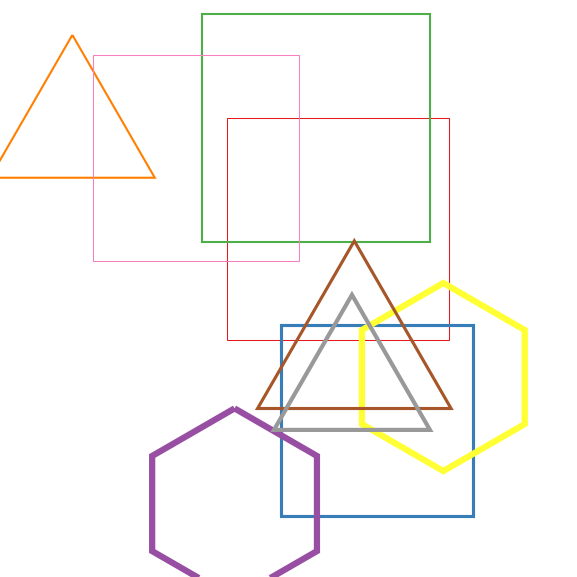[{"shape": "square", "thickness": 0.5, "radius": 0.96, "center": [0.585, 0.602]}, {"shape": "square", "thickness": 1.5, "radius": 0.83, "center": [0.652, 0.271]}, {"shape": "square", "thickness": 1, "radius": 0.99, "center": [0.547, 0.777]}, {"shape": "hexagon", "thickness": 3, "radius": 0.82, "center": [0.406, 0.127]}, {"shape": "triangle", "thickness": 1, "radius": 0.82, "center": [0.125, 0.774]}, {"shape": "hexagon", "thickness": 3, "radius": 0.81, "center": [0.768, 0.346]}, {"shape": "triangle", "thickness": 1.5, "radius": 0.97, "center": [0.614, 0.389]}, {"shape": "square", "thickness": 0.5, "radius": 0.89, "center": [0.34, 0.726]}, {"shape": "triangle", "thickness": 2, "radius": 0.78, "center": [0.609, 0.333]}]